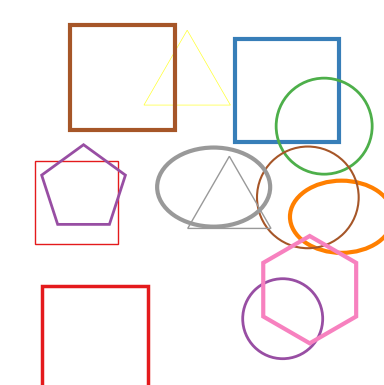[{"shape": "square", "thickness": 2.5, "radius": 0.69, "center": [0.247, 0.12]}, {"shape": "square", "thickness": 1, "radius": 0.54, "center": [0.199, 0.474]}, {"shape": "square", "thickness": 3, "radius": 0.67, "center": [0.745, 0.765]}, {"shape": "circle", "thickness": 2, "radius": 0.62, "center": [0.842, 0.672]}, {"shape": "pentagon", "thickness": 2, "radius": 0.57, "center": [0.217, 0.51]}, {"shape": "circle", "thickness": 2, "radius": 0.52, "center": [0.734, 0.172]}, {"shape": "oval", "thickness": 3, "radius": 0.67, "center": [0.887, 0.437]}, {"shape": "triangle", "thickness": 0.5, "radius": 0.65, "center": [0.486, 0.792]}, {"shape": "circle", "thickness": 1.5, "radius": 0.66, "center": [0.8, 0.487]}, {"shape": "square", "thickness": 3, "radius": 0.68, "center": [0.319, 0.798]}, {"shape": "hexagon", "thickness": 3, "radius": 0.7, "center": [0.804, 0.248]}, {"shape": "triangle", "thickness": 1, "radius": 0.62, "center": [0.596, 0.469]}, {"shape": "oval", "thickness": 3, "radius": 0.73, "center": [0.555, 0.514]}]